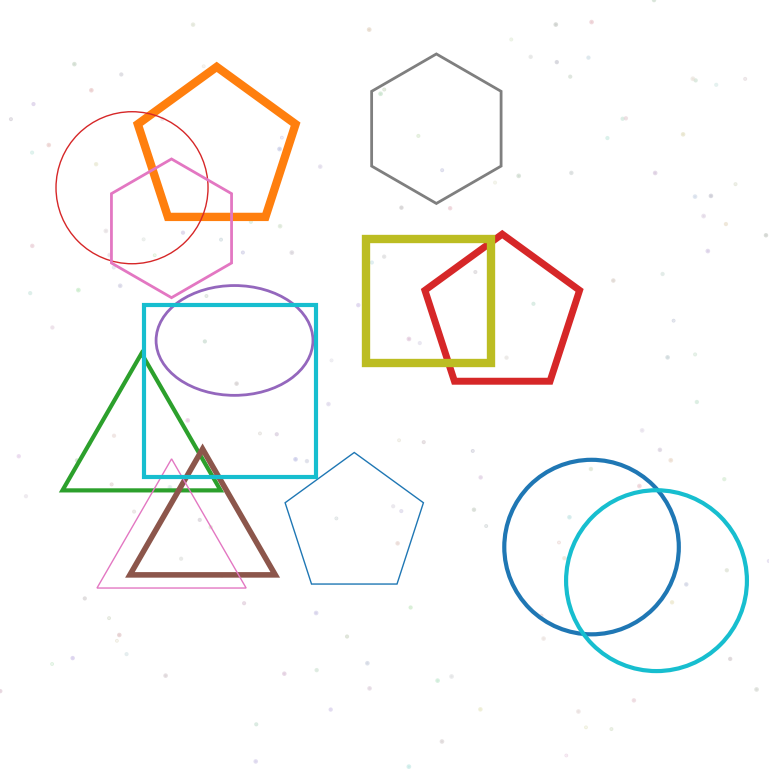[{"shape": "pentagon", "thickness": 0.5, "radius": 0.47, "center": [0.46, 0.318]}, {"shape": "circle", "thickness": 1.5, "radius": 0.57, "center": [0.768, 0.29]}, {"shape": "pentagon", "thickness": 3, "radius": 0.54, "center": [0.281, 0.805]}, {"shape": "triangle", "thickness": 1.5, "radius": 0.59, "center": [0.184, 0.422]}, {"shape": "pentagon", "thickness": 2.5, "radius": 0.53, "center": [0.652, 0.59]}, {"shape": "circle", "thickness": 0.5, "radius": 0.49, "center": [0.171, 0.756]}, {"shape": "oval", "thickness": 1, "radius": 0.51, "center": [0.305, 0.558]}, {"shape": "triangle", "thickness": 2, "radius": 0.54, "center": [0.263, 0.308]}, {"shape": "hexagon", "thickness": 1, "radius": 0.45, "center": [0.223, 0.703]}, {"shape": "triangle", "thickness": 0.5, "radius": 0.56, "center": [0.223, 0.292]}, {"shape": "hexagon", "thickness": 1, "radius": 0.49, "center": [0.567, 0.833]}, {"shape": "square", "thickness": 3, "radius": 0.41, "center": [0.556, 0.609]}, {"shape": "square", "thickness": 1.5, "radius": 0.56, "center": [0.299, 0.492]}, {"shape": "circle", "thickness": 1.5, "radius": 0.59, "center": [0.853, 0.246]}]